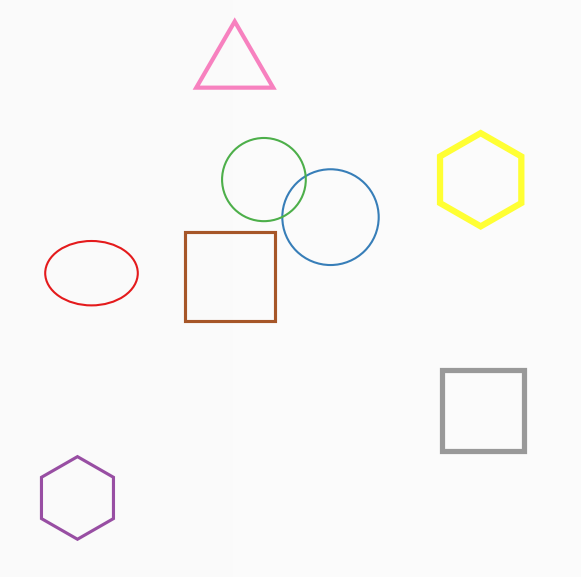[{"shape": "oval", "thickness": 1, "radius": 0.4, "center": [0.157, 0.526]}, {"shape": "circle", "thickness": 1, "radius": 0.41, "center": [0.569, 0.623]}, {"shape": "circle", "thickness": 1, "radius": 0.36, "center": [0.454, 0.688]}, {"shape": "hexagon", "thickness": 1.5, "radius": 0.36, "center": [0.133, 0.137]}, {"shape": "hexagon", "thickness": 3, "radius": 0.4, "center": [0.827, 0.688]}, {"shape": "square", "thickness": 1.5, "radius": 0.39, "center": [0.395, 0.52]}, {"shape": "triangle", "thickness": 2, "radius": 0.38, "center": [0.404, 0.886]}, {"shape": "square", "thickness": 2.5, "radius": 0.35, "center": [0.831, 0.288]}]